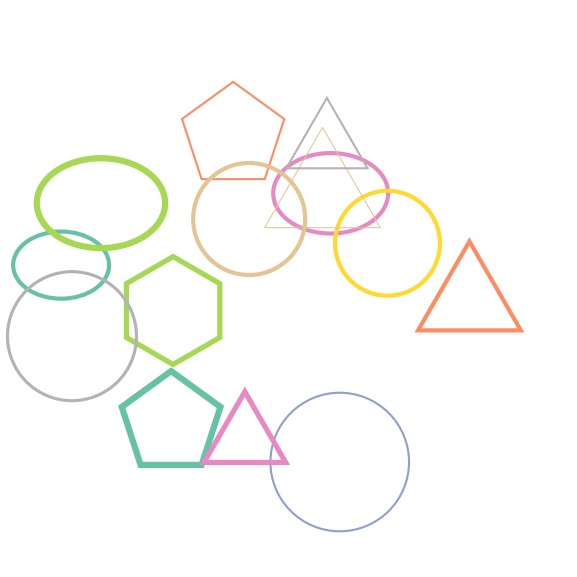[{"shape": "pentagon", "thickness": 3, "radius": 0.45, "center": [0.296, 0.267]}, {"shape": "oval", "thickness": 2, "radius": 0.42, "center": [0.106, 0.54]}, {"shape": "pentagon", "thickness": 1, "radius": 0.47, "center": [0.404, 0.764]}, {"shape": "triangle", "thickness": 2, "radius": 0.51, "center": [0.813, 0.478]}, {"shape": "circle", "thickness": 1, "radius": 0.6, "center": [0.588, 0.199]}, {"shape": "oval", "thickness": 2, "radius": 0.5, "center": [0.573, 0.664]}, {"shape": "triangle", "thickness": 2.5, "radius": 0.41, "center": [0.424, 0.239]}, {"shape": "oval", "thickness": 3, "radius": 0.56, "center": [0.175, 0.647]}, {"shape": "hexagon", "thickness": 2.5, "radius": 0.47, "center": [0.3, 0.461]}, {"shape": "circle", "thickness": 2, "radius": 0.45, "center": [0.671, 0.578]}, {"shape": "circle", "thickness": 2, "radius": 0.49, "center": [0.431, 0.62]}, {"shape": "triangle", "thickness": 0.5, "radius": 0.58, "center": [0.558, 0.663]}, {"shape": "triangle", "thickness": 1, "radius": 0.41, "center": [0.566, 0.748]}, {"shape": "circle", "thickness": 1.5, "radius": 0.56, "center": [0.125, 0.417]}]